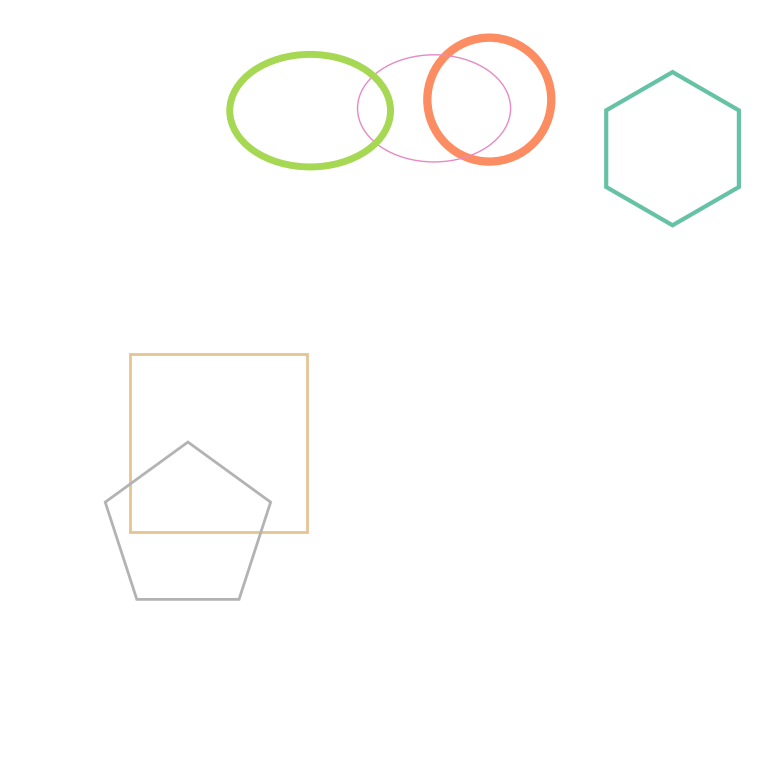[{"shape": "hexagon", "thickness": 1.5, "radius": 0.5, "center": [0.873, 0.807]}, {"shape": "circle", "thickness": 3, "radius": 0.4, "center": [0.635, 0.871]}, {"shape": "oval", "thickness": 0.5, "radius": 0.5, "center": [0.564, 0.859]}, {"shape": "oval", "thickness": 2.5, "radius": 0.52, "center": [0.403, 0.856]}, {"shape": "square", "thickness": 1, "radius": 0.58, "center": [0.284, 0.425]}, {"shape": "pentagon", "thickness": 1, "radius": 0.56, "center": [0.244, 0.313]}]